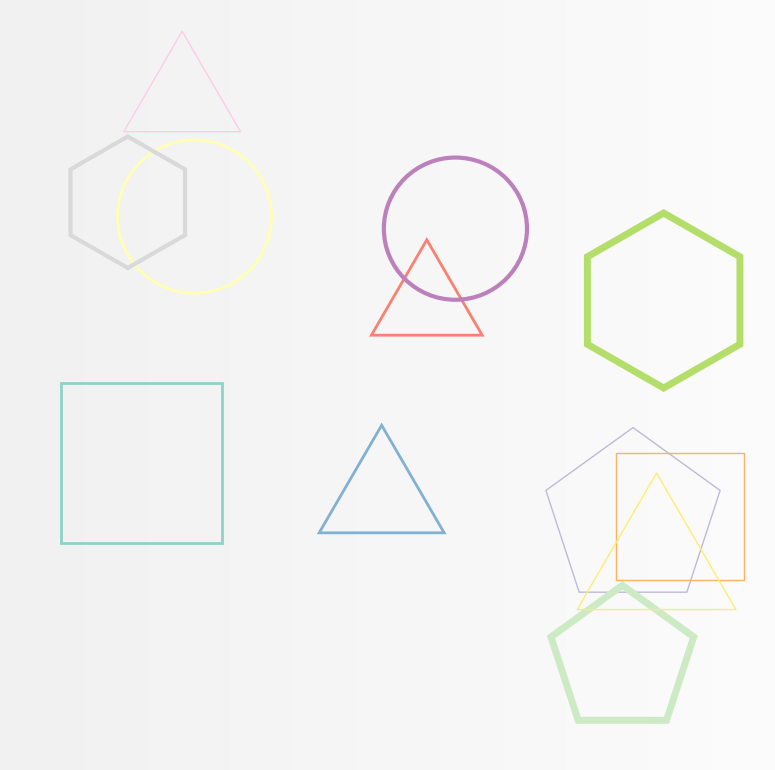[{"shape": "square", "thickness": 1, "radius": 0.52, "center": [0.183, 0.399]}, {"shape": "circle", "thickness": 1, "radius": 0.5, "center": [0.251, 0.719]}, {"shape": "pentagon", "thickness": 0.5, "radius": 0.59, "center": [0.817, 0.327]}, {"shape": "triangle", "thickness": 1, "radius": 0.41, "center": [0.551, 0.606]}, {"shape": "triangle", "thickness": 1, "radius": 0.47, "center": [0.492, 0.355]}, {"shape": "square", "thickness": 0.5, "radius": 0.41, "center": [0.878, 0.329]}, {"shape": "hexagon", "thickness": 2.5, "radius": 0.57, "center": [0.856, 0.61]}, {"shape": "triangle", "thickness": 0.5, "radius": 0.43, "center": [0.235, 0.872]}, {"shape": "hexagon", "thickness": 1.5, "radius": 0.43, "center": [0.165, 0.737]}, {"shape": "circle", "thickness": 1.5, "radius": 0.46, "center": [0.588, 0.703]}, {"shape": "pentagon", "thickness": 2.5, "radius": 0.48, "center": [0.803, 0.143]}, {"shape": "triangle", "thickness": 0.5, "radius": 0.59, "center": [0.847, 0.268]}]